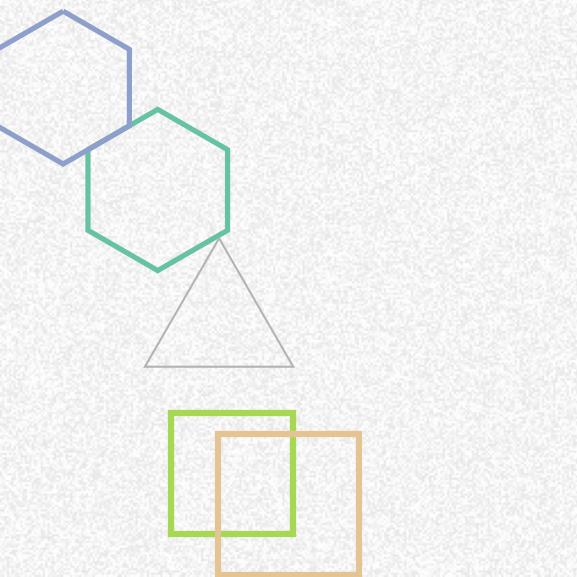[{"shape": "hexagon", "thickness": 2.5, "radius": 0.7, "center": [0.273, 0.67]}, {"shape": "hexagon", "thickness": 2.5, "radius": 0.66, "center": [0.109, 0.847]}, {"shape": "square", "thickness": 3, "radius": 0.53, "center": [0.402, 0.179]}, {"shape": "square", "thickness": 3, "radius": 0.61, "center": [0.499, 0.125]}, {"shape": "triangle", "thickness": 1, "radius": 0.74, "center": [0.379, 0.438]}]